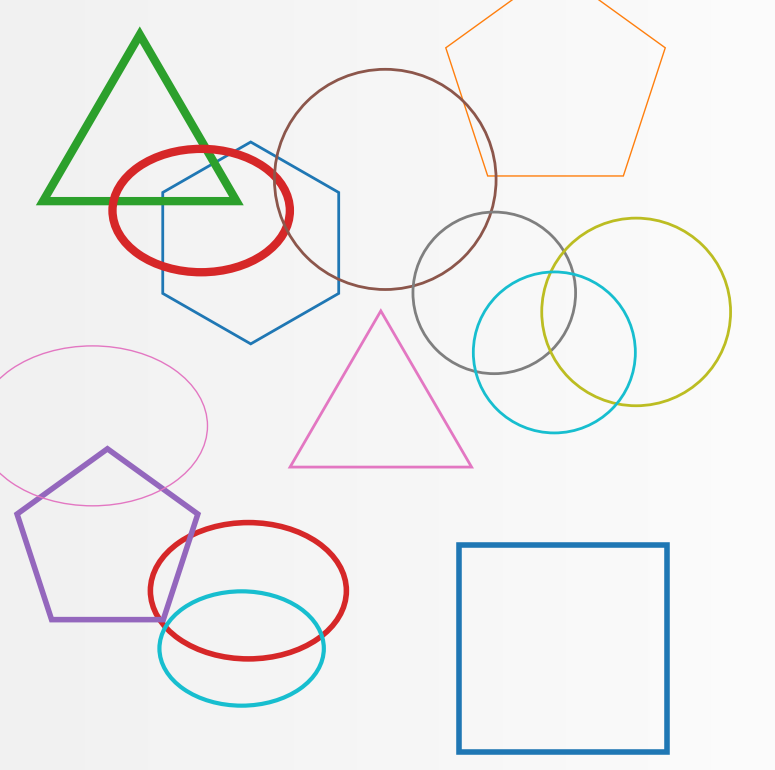[{"shape": "hexagon", "thickness": 1, "radius": 0.66, "center": [0.324, 0.684]}, {"shape": "square", "thickness": 2, "radius": 0.67, "center": [0.726, 0.158]}, {"shape": "pentagon", "thickness": 0.5, "radius": 0.74, "center": [0.717, 0.892]}, {"shape": "triangle", "thickness": 3, "radius": 0.72, "center": [0.18, 0.811]}, {"shape": "oval", "thickness": 3, "radius": 0.57, "center": [0.26, 0.727]}, {"shape": "oval", "thickness": 2, "radius": 0.63, "center": [0.32, 0.233]}, {"shape": "pentagon", "thickness": 2, "radius": 0.61, "center": [0.139, 0.294]}, {"shape": "circle", "thickness": 1, "radius": 0.71, "center": [0.497, 0.767]}, {"shape": "triangle", "thickness": 1, "radius": 0.68, "center": [0.491, 0.461]}, {"shape": "oval", "thickness": 0.5, "radius": 0.74, "center": [0.119, 0.447]}, {"shape": "circle", "thickness": 1, "radius": 0.52, "center": [0.638, 0.62]}, {"shape": "circle", "thickness": 1, "radius": 0.61, "center": [0.821, 0.595]}, {"shape": "oval", "thickness": 1.5, "radius": 0.53, "center": [0.312, 0.158]}, {"shape": "circle", "thickness": 1, "radius": 0.52, "center": [0.715, 0.542]}]